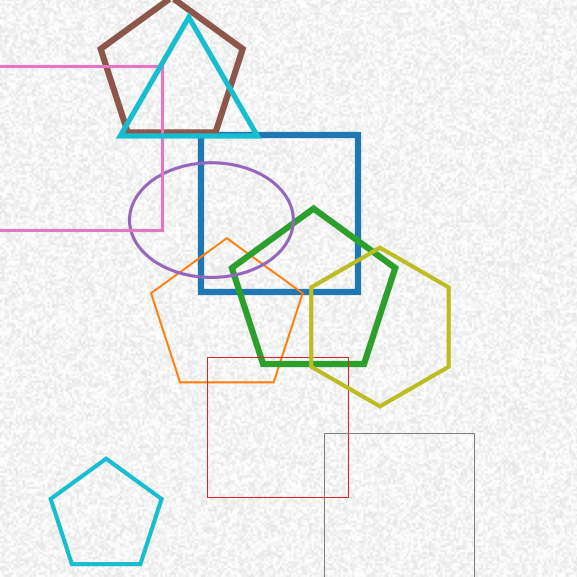[{"shape": "square", "thickness": 3, "radius": 0.68, "center": [0.484, 0.63]}, {"shape": "pentagon", "thickness": 1, "radius": 0.69, "center": [0.393, 0.449]}, {"shape": "pentagon", "thickness": 3, "radius": 0.74, "center": [0.543, 0.489]}, {"shape": "square", "thickness": 0.5, "radius": 0.61, "center": [0.481, 0.26]}, {"shape": "oval", "thickness": 1.5, "radius": 0.71, "center": [0.366, 0.618]}, {"shape": "pentagon", "thickness": 3, "radius": 0.65, "center": [0.297, 0.874]}, {"shape": "square", "thickness": 1.5, "radius": 0.71, "center": [0.139, 0.743]}, {"shape": "square", "thickness": 0.5, "radius": 0.65, "center": [0.691, 0.118]}, {"shape": "hexagon", "thickness": 2, "radius": 0.69, "center": [0.658, 0.433]}, {"shape": "triangle", "thickness": 2.5, "radius": 0.69, "center": [0.327, 0.832]}, {"shape": "pentagon", "thickness": 2, "radius": 0.5, "center": [0.184, 0.104]}]